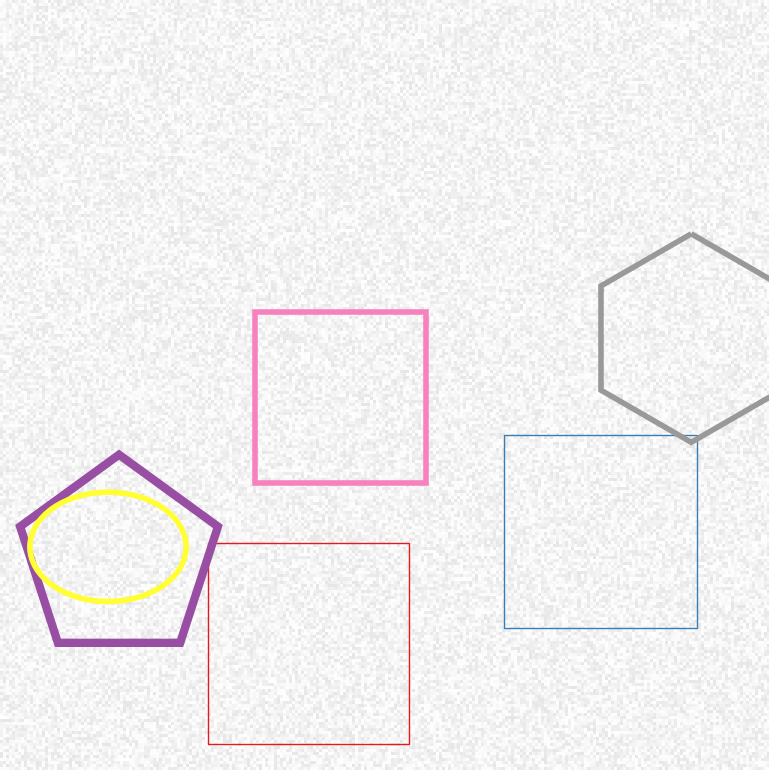[{"shape": "square", "thickness": 0.5, "radius": 0.65, "center": [0.401, 0.165]}, {"shape": "square", "thickness": 0.5, "radius": 0.63, "center": [0.78, 0.31]}, {"shape": "pentagon", "thickness": 3, "radius": 0.68, "center": [0.155, 0.274]}, {"shape": "oval", "thickness": 2, "radius": 0.51, "center": [0.14, 0.29]}, {"shape": "square", "thickness": 2, "radius": 0.56, "center": [0.443, 0.484]}, {"shape": "hexagon", "thickness": 2, "radius": 0.68, "center": [0.898, 0.561]}]